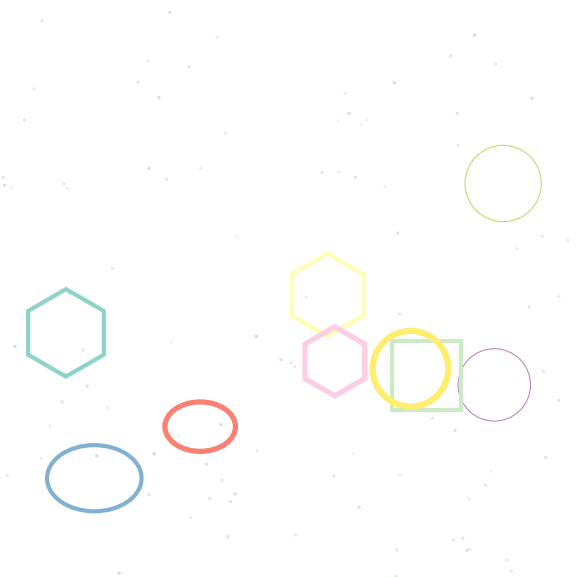[{"shape": "hexagon", "thickness": 2, "radius": 0.38, "center": [0.114, 0.423]}, {"shape": "hexagon", "thickness": 2, "radius": 0.36, "center": [0.567, 0.489]}, {"shape": "oval", "thickness": 2.5, "radius": 0.31, "center": [0.347, 0.26]}, {"shape": "oval", "thickness": 2, "radius": 0.41, "center": [0.163, 0.171]}, {"shape": "circle", "thickness": 0.5, "radius": 0.33, "center": [0.871, 0.681]}, {"shape": "hexagon", "thickness": 2.5, "radius": 0.3, "center": [0.58, 0.374]}, {"shape": "circle", "thickness": 0.5, "radius": 0.31, "center": [0.856, 0.333]}, {"shape": "square", "thickness": 2, "radius": 0.3, "center": [0.738, 0.349]}, {"shape": "circle", "thickness": 3, "radius": 0.33, "center": [0.711, 0.361]}]